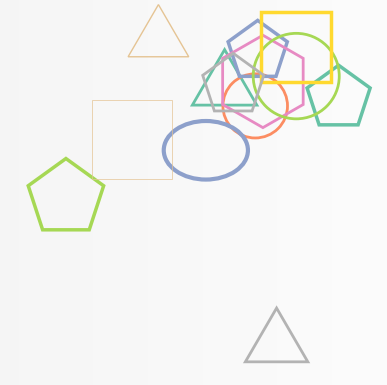[{"shape": "triangle", "thickness": 2, "radius": 0.48, "center": [0.58, 0.775]}, {"shape": "pentagon", "thickness": 2.5, "radius": 0.43, "center": [0.874, 0.745]}, {"shape": "circle", "thickness": 2, "radius": 0.42, "center": [0.659, 0.725]}, {"shape": "oval", "thickness": 3, "radius": 0.54, "center": [0.531, 0.61]}, {"shape": "pentagon", "thickness": 2.5, "radius": 0.4, "center": [0.665, 0.867]}, {"shape": "hexagon", "thickness": 2, "radius": 0.6, "center": [0.678, 0.789]}, {"shape": "circle", "thickness": 2, "radius": 0.56, "center": [0.764, 0.802]}, {"shape": "pentagon", "thickness": 2.5, "radius": 0.51, "center": [0.17, 0.486]}, {"shape": "square", "thickness": 2.5, "radius": 0.45, "center": [0.763, 0.877]}, {"shape": "square", "thickness": 0.5, "radius": 0.51, "center": [0.341, 0.637]}, {"shape": "triangle", "thickness": 1, "radius": 0.45, "center": [0.409, 0.898]}, {"shape": "triangle", "thickness": 2, "radius": 0.47, "center": [0.714, 0.107]}, {"shape": "pentagon", "thickness": 2, "radius": 0.41, "center": [0.602, 0.779]}]